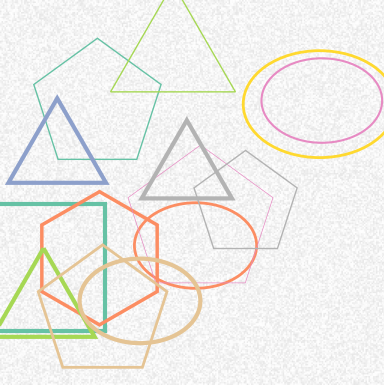[{"shape": "square", "thickness": 3, "radius": 0.83, "center": [0.108, 0.305]}, {"shape": "pentagon", "thickness": 1, "radius": 0.87, "center": [0.253, 0.727]}, {"shape": "oval", "thickness": 2, "radius": 0.79, "center": [0.508, 0.362]}, {"shape": "hexagon", "thickness": 2.5, "radius": 0.86, "center": [0.258, 0.329]}, {"shape": "triangle", "thickness": 3, "radius": 0.73, "center": [0.149, 0.598]}, {"shape": "oval", "thickness": 1.5, "radius": 0.78, "center": [0.836, 0.739]}, {"shape": "pentagon", "thickness": 0.5, "radius": 0.99, "center": [0.521, 0.425]}, {"shape": "triangle", "thickness": 1, "radius": 0.94, "center": [0.449, 0.855]}, {"shape": "triangle", "thickness": 3, "radius": 0.77, "center": [0.113, 0.202]}, {"shape": "oval", "thickness": 2, "radius": 0.99, "center": [0.83, 0.729]}, {"shape": "pentagon", "thickness": 2, "radius": 0.88, "center": [0.266, 0.188]}, {"shape": "oval", "thickness": 3, "radius": 0.78, "center": [0.364, 0.218]}, {"shape": "pentagon", "thickness": 1, "radius": 0.7, "center": [0.638, 0.468]}, {"shape": "triangle", "thickness": 3, "radius": 0.68, "center": [0.485, 0.552]}]